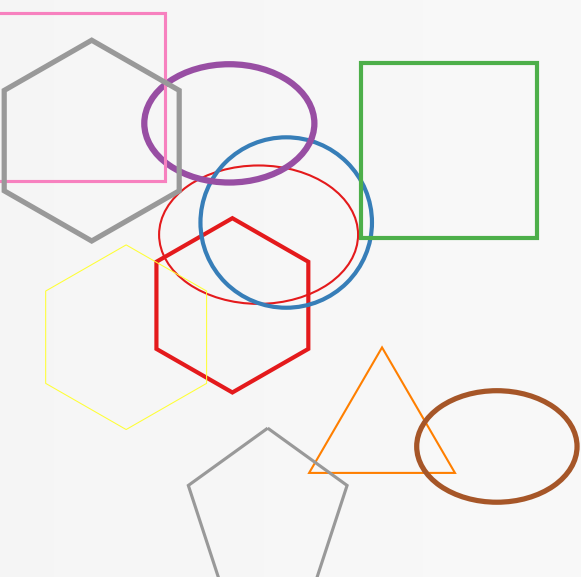[{"shape": "oval", "thickness": 1, "radius": 0.86, "center": [0.445, 0.593]}, {"shape": "hexagon", "thickness": 2, "radius": 0.75, "center": [0.4, 0.47]}, {"shape": "circle", "thickness": 2, "radius": 0.74, "center": [0.492, 0.614]}, {"shape": "square", "thickness": 2, "radius": 0.76, "center": [0.772, 0.738]}, {"shape": "oval", "thickness": 3, "radius": 0.73, "center": [0.395, 0.786]}, {"shape": "triangle", "thickness": 1, "radius": 0.72, "center": [0.657, 0.253]}, {"shape": "hexagon", "thickness": 0.5, "radius": 0.8, "center": [0.217, 0.415]}, {"shape": "oval", "thickness": 2.5, "radius": 0.69, "center": [0.855, 0.226]}, {"shape": "square", "thickness": 1.5, "radius": 0.73, "center": [0.139, 0.831]}, {"shape": "hexagon", "thickness": 2.5, "radius": 0.87, "center": [0.158, 0.756]}, {"shape": "pentagon", "thickness": 1.5, "radius": 0.72, "center": [0.461, 0.114]}]